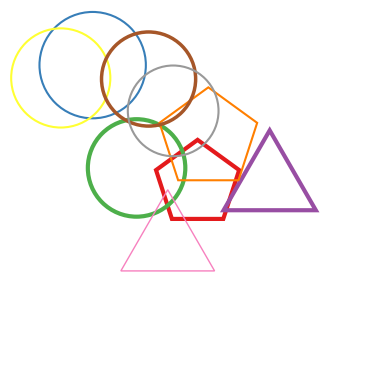[{"shape": "pentagon", "thickness": 3, "radius": 0.57, "center": [0.513, 0.523]}, {"shape": "circle", "thickness": 1.5, "radius": 0.69, "center": [0.241, 0.831]}, {"shape": "circle", "thickness": 3, "radius": 0.63, "center": [0.355, 0.564]}, {"shape": "triangle", "thickness": 3, "radius": 0.69, "center": [0.701, 0.523]}, {"shape": "pentagon", "thickness": 1.5, "radius": 0.67, "center": [0.541, 0.64]}, {"shape": "circle", "thickness": 1.5, "radius": 0.64, "center": [0.158, 0.798]}, {"shape": "circle", "thickness": 2.5, "radius": 0.61, "center": [0.386, 0.795]}, {"shape": "triangle", "thickness": 1, "radius": 0.7, "center": [0.436, 0.367]}, {"shape": "circle", "thickness": 1.5, "radius": 0.59, "center": [0.45, 0.712]}]